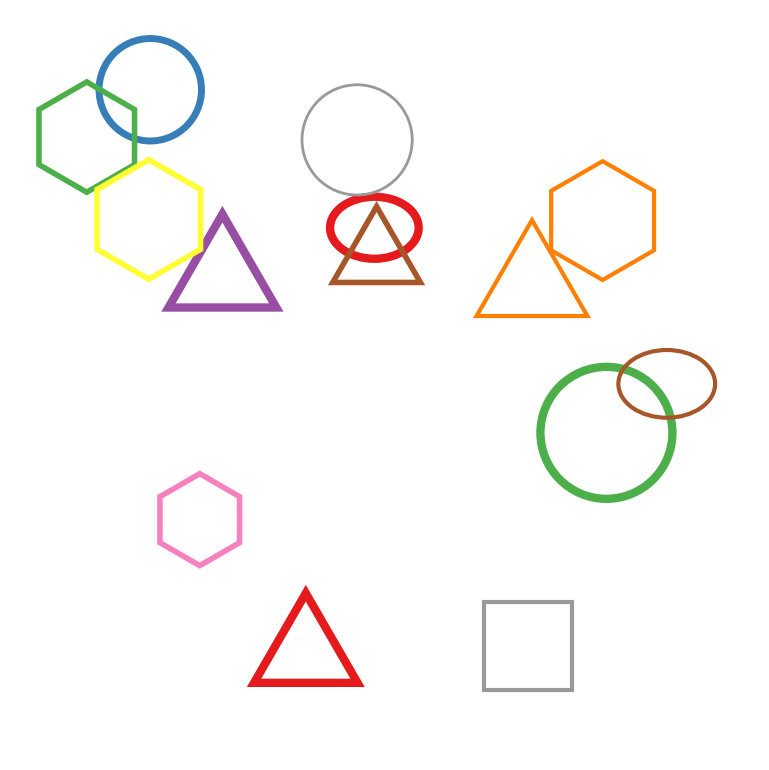[{"shape": "oval", "thickness": 3, "radius": 0.29, "center": [0.486, 0.704]}, {"shape": "triangle", "thickness": 3, "radius": 0.39, "center": [0.397, 0.152]}, {"shape": "circle", "thickness": 2.5, "radius": 0.33, "center": [0.195, 0.883]}, {"shape": "circle", "thickness": 3, "radius": 0.43, "center": [0.788, 0.438]}, {"shape": "hexagon", "thickness": 2, "radius": 0.36, "center": [0.113, 0.822]}, {"shape": "triangle", "thickness": 3, "radius": 0.4, "center": [0.289, 0.641]}, {"shape": "triangle", "thickness": 1.5, "radius": 0.42, "center": [0.691, 0.631]}, {"shape": "hexagon", "thickness": 1.5, "radius": 0.39, "center": [0.783, 0.714]}, {"shape": "hexagon", "thickness": 2, "radius": 0.39, "center": [0.193, 0.715]}, {"shape": "oval", "thickness": 1.5, "radius": 0.31, "center": [0.866, 0.501]}, {"shape": "triangle", "thickness": 2, "radius": 0.33, "center": [0.489, 0.666]}, {"shape": "hexagon", "thickness": 2, "radius": 0.3, "center": [0.259, 0.325]}, {"shape": "circle", "thickness": 1, "radius": 0.36, "center": [0.464, 0.818]}, {"shape": "square", "thickness": 1.5, "radius": 0.29, "center": [0.685, 0.161]}]